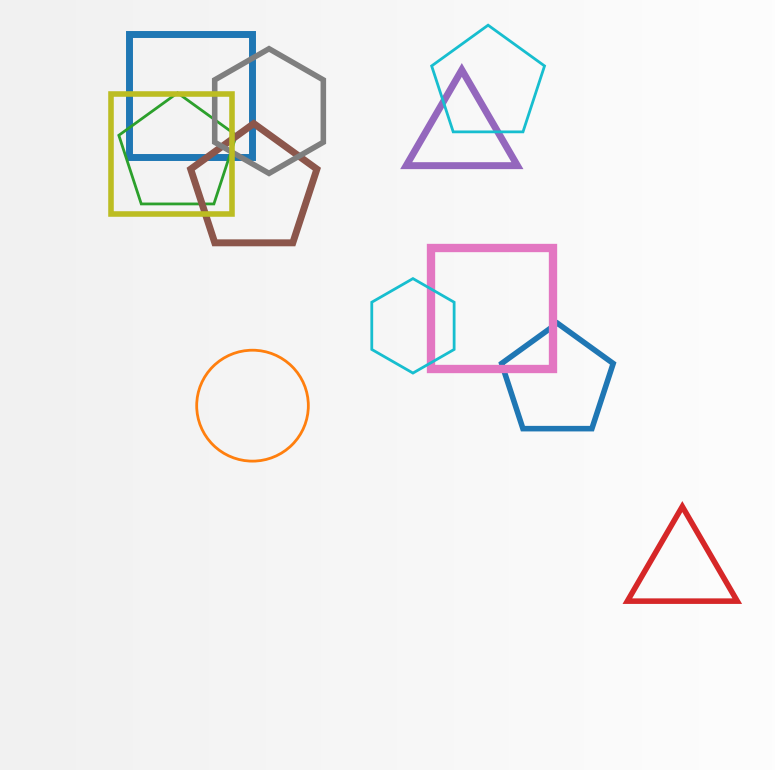[{"shape": "pentagon", "thickness": 2, "radius": 0.38, "center": [0.719, 0.505]}, {"shape": "square", "thickness": 2.5, "radius": 0.4, "center": [0.246, 0.877]}, {"shape": "circle", "thickness": 1, "radius": 0.36, "center": [0.326, 0.473]}, {"shape": "pentagon", "thickness": 1, "radius": 0.4, "center": [0.229, 0.8]}, {"shape": "triangle", "thickness": 2, "radius": 0.41, "center": [0.88, 0.26]}, {"shape": "triangle", "thickness": 2.5, "radius": 0.41, "center": [0.596, 0.826]}, {"shape": "pentagon", "thickness": 2.5, "radius": 0.43, "center": [0.327, 0.754]}, {"shape": "square", "thickness": 3, "radius": 0.4, "center": [0.635, 0.599]}, {"shape": "hexagon", "thickness": 2, "radius": 0.4, "center": [0.347, 0.856]}, {"shape": "square", "thickness": 2, "radius": 0.39, "center": [0.222, 0.8]}, {"shape": "pentagon", "thickness": 1, "radius": 0.38, "center": [0.63, 0.891]}, {"shape": "hexagon", "thickness": 1, "radius": 0.31, "center": [0.533, 0.577]}]